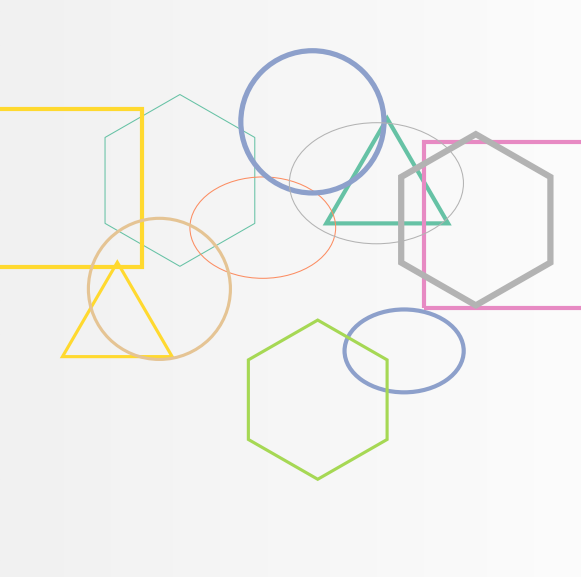[{"shape": "hexagon", "thickness": 0.5, "radius": 0.74, "center": [0.31, 0.687]}, {"shape": "triangle", "thickness": 2, "radius": 0.6, "center": [0.666, 0.673]}, {"shape": "oval", "thickness": 0.5, "radius": 0.63, "center": [0.452, 0.605]}, {"shape": "oval", "thickness": 2, "radius": 0.51, "center": [0.695, 0.392]}, {"shape": "circle", "thickness": 2.5, "radius": 0.62, "center": [0.537, 0.788]}, {"shape": "square", "thickness": 2, "radius": 0.72, "center": [0.874, 0.609]}, {"shape": "hexagon", "thickness": 1.5, "radius": 0.69, "center": [0.547, 0.307]}, {"shape": "square", "thickness": 2, "radius": 0.68, "center": [0.108, 0.674]}, {"shape": "triangle", "thickness": 1.5, "radius": 0.54, "center": [0.202, 0.436]}, {"shape": "circle", "thickness": 1.5, "radius": 0.61, "center": [0.274, 0.499]}, {"shape": "oval", "thickness": 0.5, "radius": 0.75, "center": [0.648, 0.682]}, {"shape": "hexagon", "thickness": 3, "radius": 0.74, "center": [0.819, 0.619]}]